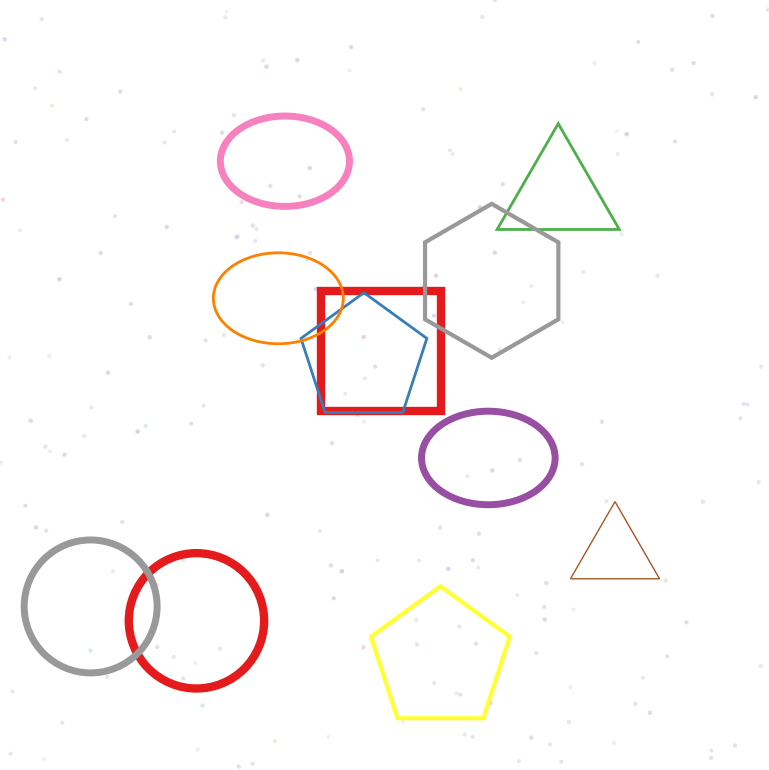[{"shape": "circle", "thickness": 3, "radius": 0.44, "center": [0.255, 0.194]}, {"shape": "square", "thickness": 3, "radius": 0.39, "center": [0.495, 0.544]}, {"shape": "pentagon", "thickness": 1, "radius": 0.43, "center": [0.473, 0.534]}, {"shape": "triangle", "thickness": 1, "radius": 0.46, "center": [0.725, 0.748]}, {"shape": "oval", "thickness": 2.5, "radius": 0.43, "center": [0.634, 0.405]}, {"shape": "oval", "thickness": 1, "radius": 0.42, "center": [0.361, 0.613]}, {"shape": "pentagon", "thickness": 1.5, "radius": 0.47, "center": [0.572, 0.144]}, {"shape": "triangle", "thickness": 0.5, "radius": 0.33, "center": [0.799, 0.282]}, {"shape": "oval", "thickness": 2.5, "radius": 0.42, "center": [0.37, 0.791]}, {"shape": "hexagon", "thickness": 1.5, "radius": 0.5, "center": [0.639, 0.635]}, {"shape": "circle", "thickness": 2.5, "radius": 0.43, "center": [0.118, 0.212]}]